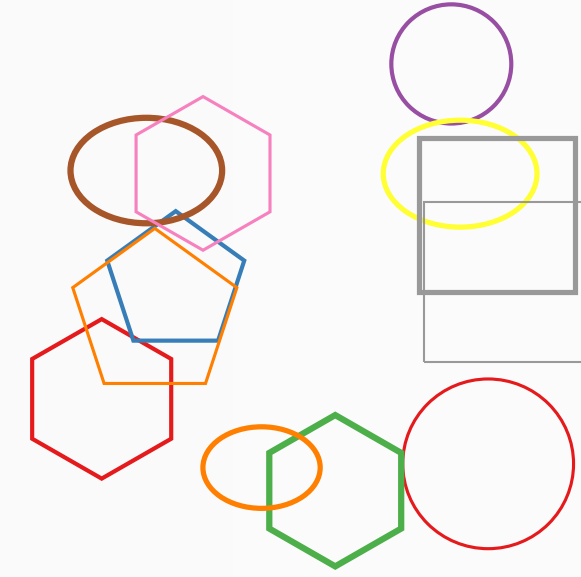[{"shape": "circle", "thickness": 1.5, "radius": 0.73, "center": [0.84, 0.196]}, {"shape": "hexagon", "thickness": 2, "radius": 0.69, "center": [0.175, 0.308]}, {"shape": "pentagon", "thickness": 2, "radius": 0.62, "center": [0.302, 0.51]}, {"shape": "hexagon", "thickness": 3, "radius": 0.66, "center": [0.577, 0.149]}, {"shape": "circle", "thickness": 2, "radius": 0.52, "center": [0.776, 0.888]}, {"shape": "oval", "thickness": 2.5, "radius": 0.5, "center": [0.45, 0.189]}, {"shape": "pentagon", "thickness": 1.5, "radius": 0.74, "center": [0.266, 0.455]}, {"shape": "oval", "thickness": 2.5, "radius": 0.66, "center": [0.792, 0.698]}, {"shape": "oval", "thickness": 3, "radius": 0.65, "center": [0.252, 0.704]}, {"shape": "hexagon", "thickness": 1.5, "radius": 0.67, "center": [0.349, 0.699]}, {"shape": "square", "thickness": 1, "radius": 0.7, "center": [0.869, 0.511]}, {"shape": "square", "thickness": 2.5, "radius": 0.67, "center": [0.855, 0.627]}]